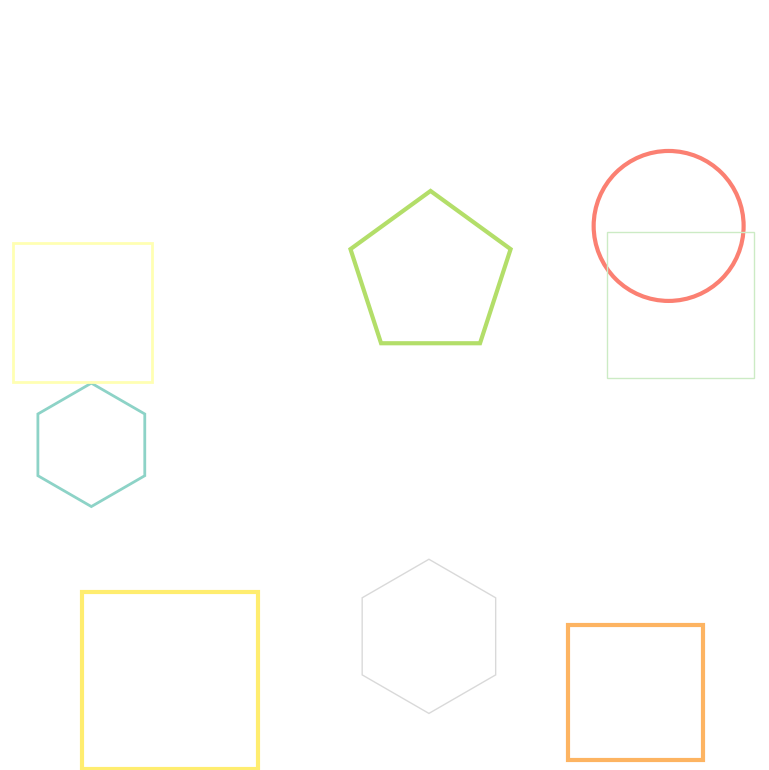[{"shape": "hexagon", "thickness": 1, "radius": 0.4, "center": [0.119, 0.422]}, {"shape": "square", "thickness": 1, "radius": 0.45, "center": [0.107, 0.594]}, {"shape": "circle", "thickness": 1.5, "radius": 0.49, "center": [0.868, 0.707]}, {"shape": "square", "thickness": 1.5, "radius": 0.44, "center": [0.825, 0.1]}, {"shape": "pentagon", "thickness": 1.5, "radius": 0.55, "center": [0.559, 0.643]}, {"shape": "hexagon", "thickness": 0.5, "radius": 0.5, "center": [0.557, 0.174]}, {"shape": "square", "thickness": 0.5, "radius": 0.48, "center": [0.884, 0.604]}, {"shape": "square", "thickness": 1.5, "radius": 0.57, "center": [0.221, 0.117]}]